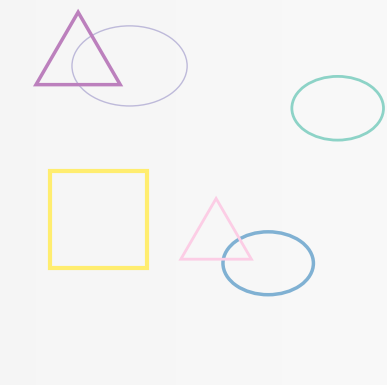[{"shape": "oval", "thickness": 2, "radius": 0.59, "center": [0.871, 0.719]}, {"shape": "oval", "thickness": 1, "radius": 0.74, "center": [0.334, 0.829]}, {"shape": "oval", "thickness": 2.5, "radius": 0.58, "center": [0.692, 0.316]}, {"shape": "triangle", "thickness": 2, "radius": 0.53, "center": [0.558, 0.379]}, {"shape": "triangle", "thickness": 2.5, "radius": 0.63, "center": [0.202, 0.843]}, {"shape": "square", "thickness": 3, "radius": 0.62, "center": [0.254, 0.43]}]